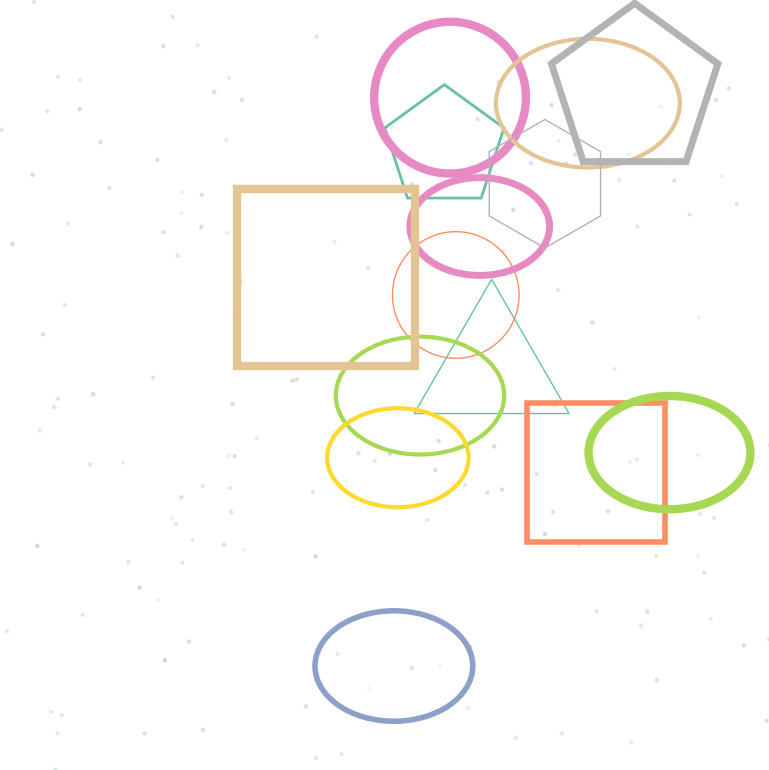[{"shape": "pentagon", "thickness": 1, "radius": 0.41, "center": [0.577, 0.809]}, {"shape": "triangle", "thickness": 0.5, "radius": 0.58, "center": [0.639, 0.521]}, {"shape": "square", "thickness": 2, "radius": 0.45, "center": [0.774, 0.386]}, {"shape": "circle", "thickness": 0.5, "radius": 0.41, "center": [0.592, 0.617]}, {"shape": "oval", "thickness": 2, "radius": 0.51, "center": [0.512, 0.135]}, {"shape": "oval", "thickness": 2.5, "radius": 0.45, "center": [0.623, 0.706]}, {"shape": "circle", "thickness": 3, "radius": 0.49, "center": [0.584, 0.873]}, {"shape": "oval", "thickness": 3, "radius": 0.53, "center": [0.869, 0.412]}, {"shape": "oval", "thickness": 1.5, "radius": 0.55, "center": [0.545, 0.486]}, {"shape": "oval", "thickness": 1.5, "radius": 0.46, "center": [0.517, 0.406]}, {"shape": "square", "thickness": 3, "radius": 0.58, "center": [0.423, 0.64]}, {"shape": "oval", "thickness": 1.5, "radius": 0.6, "center": [0.763, 0.866]}, {"shape": "pentagon", "thickness": 2.5, "radius": 0.57, "center": [0.824, 0.882]}, {"shape": "hexagon", "thickness": 0.5, "radius": 0.42, "center": [0.708, 0.761]}]